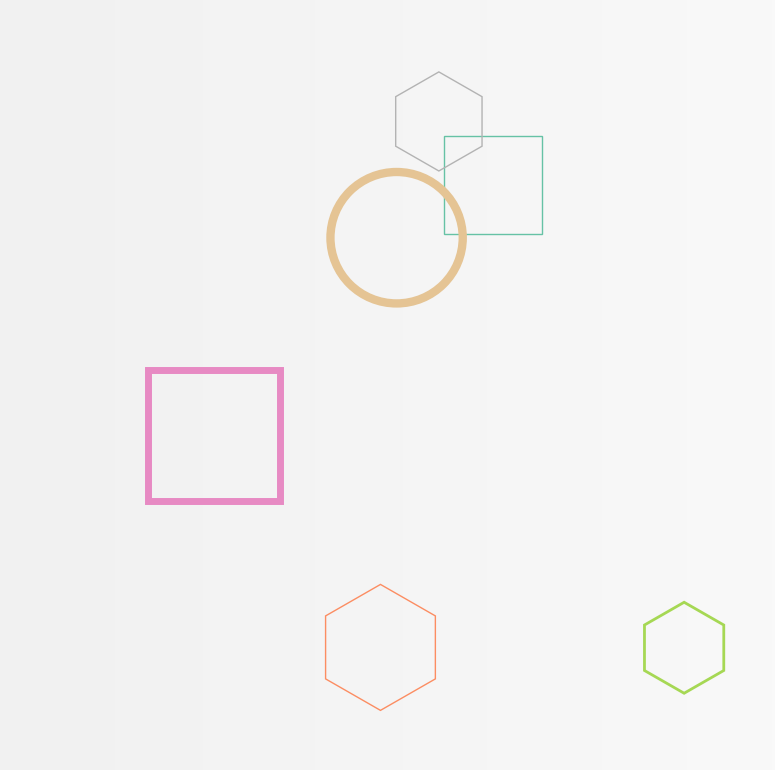[{"shape": "square", "thickness": 0.5, "radius": 0.32, "center": [0.636, 0.76]}, {"shape": "hexagon", "thickness": 0.5, "radius": 0.41, "center": [0.491, 0.159]}, {"shape": "square", "thickness": 2.5, "radius": 0.42, "center": [0.276, 0.434]}, {"shape": "hexagon", "thickness": 1, "radius": 0.3, "center": [0.883, 0.159]}, {"shape": "circle", "thickness": 3, "radius": 0.43, "center": [0.512, 0.691]}, {"shape": "hexagon", "thickness": 0.5, "radius": 0.32, "center": [0.566, 0.842]}]